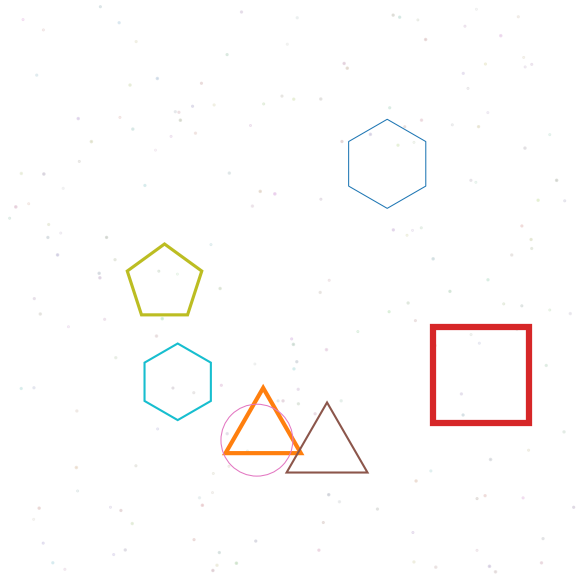[{"shape": "hexagon", "thickness": 0.5, "radius": 0.39, "center": [0.67, 0.715]}, {"shape": "triangle", "thickness": 2, "radius": 0.38, "center": [0.456, 0.252]}, {"shape": "square", "thickness": 3, "radius": 0.42, "center": [0.833, 0.349]}, {"shape": "triangle", "thickness": 1, "radius": 0.4, "center": [0.566, 0.221]}, {"shape": "circle", "thickness": 0.5, "radius": 0.31, "center": [0.445, 0.237]}, {"shape": "pentagon", "thickness": 1.5, "radius": 0.34, "center": [0.285, 0.509]}, {"shape": "hexagon", "thickness": 1, "radius": 0.33, "center": [0.308, 0.338]}]